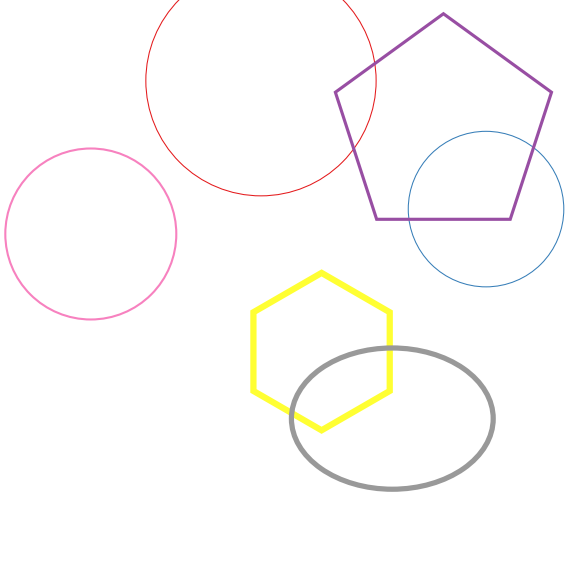[{"shape": "circle", "thickness": 0.5, "radius": 1.0, "center": [0.452, 0.859]}, {"shape": "circle", "thickness": 0.5, "radius": 0.67, "center": [0.842, 0.637]}, {"shape": "pentagon", "thickness": 1.5, "radius": 0.98, "center": [0.768, 0.779]}, {"shape": "hexagon", "thickness": 3, "radius": 0.68, "center": [0.557, 0.39]}, {"shape": "circle", "thickness": 1, "radius": 0.74, "center": [0.157, 0.594]}, {"shape": "oval", "thickness": 2.5, "radius": 0.87, "center": [0.679, 0.274]}]